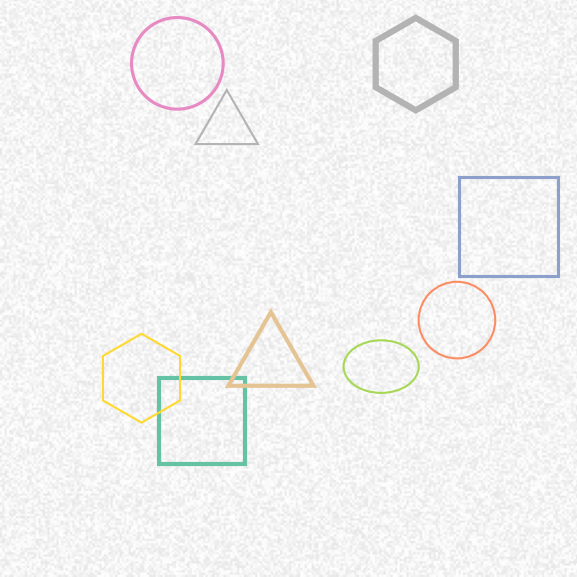[{"shape": "square", "thickness": 2, "radius": 0.37, "center": [0.35, 0.271]}, {"shape": "circle", "thickness": 1, "radius": 0.33, "center": [0.791, 0.445]}, {"shape": "square", "thickness": 1.5, "radius": 0.43, "center": [0.881, 0.607]}, {"shape": "circle", "thickness": 1.5, "radius": 0.4, "center": [0.307, 0.889]}, {"shape": "oval", "thickness": 1, "radius": 0.33, "center": [0.66, 0.364]}, {"shape": "hexagon", "thickness": 1, "radius": 0.39, "center": [0.245, 0.344]}, {"shape": "triangle", "thickness": 2, "radius": 0.42, "center": [0.469, 0.374]}, {"shape": "triangle", "thickness": 1, "radius": 0.31, "center": [0.393, 0.781]}, {"shape": "hexagon", "thickness": 3, "radius": 0.4, "center": [0.72, 0.888]}]